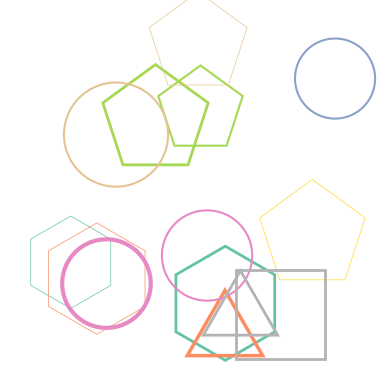[{"shape": "hexagon", "thickness": 2, "radius": 0.74, "center": [0.585, 0.212]}, {"shape": "hexagon", "thickness": 0.5, "radius": 0.6, "center": [0.184, 0.319]}, {"shape": "triangle", "thickness": 2.5, "radius": 0.57, "center": [0.584, 0.133]}, {"shape": "hexagon", "thickness": 0.5, "radius": 0.72, "center": [0.251, 0.276]}, {"shape": "circle", "thickness": 1.5, "radius": 0.52, "center": [0.87, 0.796]}, {"shape": "circle", "thickness": 3, "radius": 0.58, "center": [0.277, 0.263]}, {"shape": "circle", "thickness": 1.5, "radius": 0.59, "center": [0.538, 0.336]}, {"shape": "pentagon", "thickness": 1.5, "radius": 0.58, "center": [0.521, 0.715]}, {"shape": "pentagon", "thickness": 2, "radius": 0.72, "center": [0.404, 0.688]}, {"shape": "pentagon", "thickness": 0.5, "radius": 0.72, "center": [0.811, 0.39]}, {"shape": "circle", "thickness": 1.5, "radius": 0.68, "center": [0.301, 0.65]}, {"shape": "pentagon", "thickness": 0.5, "radius": 0.67, "center": [0.515, 0.887]}, {"shape": "triangle", "thickness": 2, "radius": 0.56, "center": [0.625, 0.185]}, {"shape": "square", "thickness": 2, "radius": 0.58, "center": [0.729, 0.183]}]